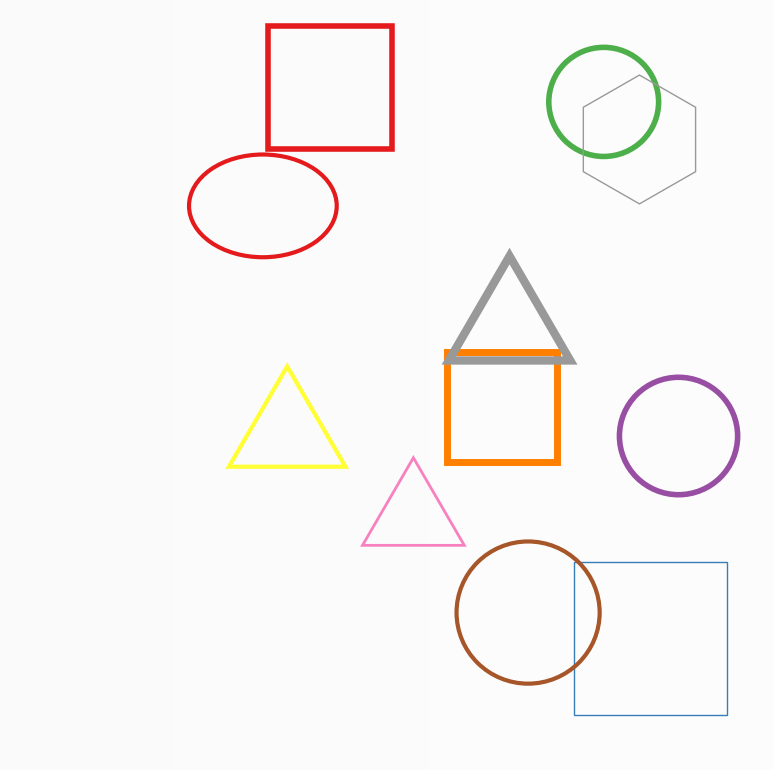[{"shape": "oval", "thickness": 1.5, "radius": 0.48, "center": [0.339, 0.733]}, {"shape": "square", "thickness": 2, "radius": 0.4, "center": [0.426, 0.887]}, {"shape": "square", "thickness": 0.5, "radius": 0.5, "center": [0.84, 0.171]}, {"shape": "circle", "thickness": 2, "radius": 0.35, "center": [0.779, 0.868]}, {"shape": "circle", "thickness": 2, "radius": 0.38, "center": [0.876, 0.434]}, {"shape": "square", "thickness": 2.5, "radius": 0.36, "center": [0.648, 0.472]}, {"shape": "triangle", "thickness": 1.5, "radius": 0.43, "center": [0.371, 0.437]}, {"shape": "circle", "thickness": 1.5, "radius": 0.46, "center": [0.681, 0.204]}, {"shape": "triangle", "thickness": 1, "radius": 0.38, "center": [0.533, 0.33]}, {"shape": "hexagon", "thickness": 0.5, "radius": 0.42, "center": [0.825, 0.819]}, {"shape": "triangle", "thickness": 3, "radius": 0.45, "center": [0.657, 0.577]}]